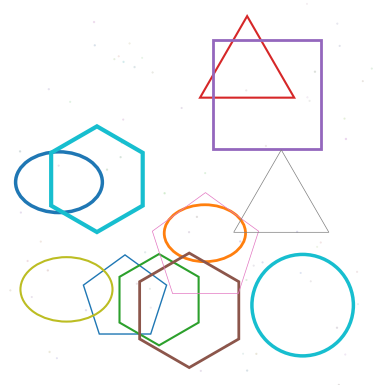[{"shape": "oval", "thickness": 2.5, "radius": 0.56, "center": [0.153, 0.527]}, {"shape": "pentagon", "thickness": 1, "radius": 0.57, "center": [0.325, 0.224]}, {"shape": "oval", "thickness": 2, "radius": 0.53, "center": [0.532, 0.394]}, {"shape": "hexagon", "thickness": 1.5, "radius": 0.59, "center": [0.413, 0.222]}, {"shape": "triangle", "thickness": 1.5, "radius": 0.71, "center": [0.642, 0.817]}, {"shape": "square", "thickness": 2, "radius": 0.7, "center": [0.694, 0.755]}, {"shape": "hexagon", "thickness": 2, "radius": 0.74, "center": [0.491, 0.194]}, {"shape": "pentagon", "thickness": 0.5, "radius": 0.73, "center": [0.534, 0.355]}, {"shape": "triangle", "thickness": 0.5, "radius": 0.71, "center": [0.731, 0.468]}, {"shape": "oval", "thickness": 1.5, "radius": 0.6, "center": [0.173, 0.248]}, {"shape": "circle", "thickness": 2.5, "radius": 0.66, "center": [0.786, 0.207]}, {"shape": "hexagon", "thickness": 3, "radius": 0.69, "center": [0.252, 0.535]}]